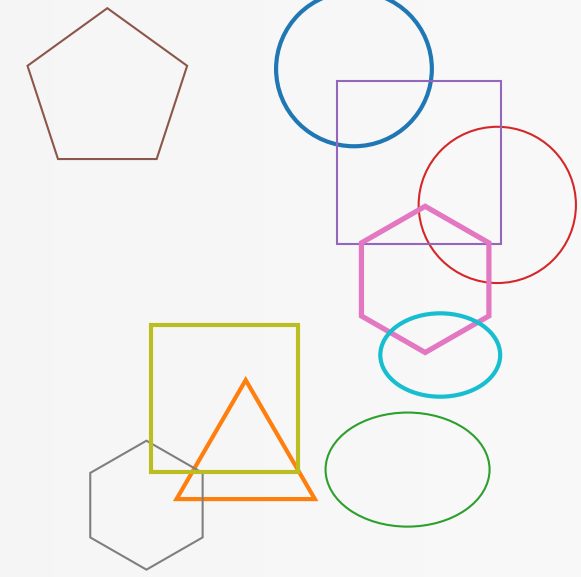[{"shape": "circle", "thickness": 2, "radius": 0.67, "center": [0.609, 0.88]}, {"shape": "triangle", "thickness": 2, "radius": 0.69, "center": [0.423, 0.204]}, {"shape": "oval", "thickness": 1, "radius": 0.71, "center": [0.701, 0.186]}, {"shape": "circle", "thickness": 1, "radius": 0.68, "center": [0.856, 0.644]}, {"shape": "square", "thickness": 1, "radius": 0.7, "center": [0.721, 0.718]}, {"shape": "pentagon", "thickness": 1, "radius": 0.72, "center": [0.185, 0.841]}, {"shape": "hexagon", "thickness": 2.5, "radius": 0.63, "center": [0.731, 0.515]}, {"shape": "hexagon", "thickness": 1, "radius": 0.56, "center": [0.252, 0.124]}, {"shape": "square", "thickness": 2, "radius": 0.63, "center": [0.386, 0.309]}, {"shape": "oval", "thickness": 2, "radius": 0.52, "center": [0.757, 0.384]}]